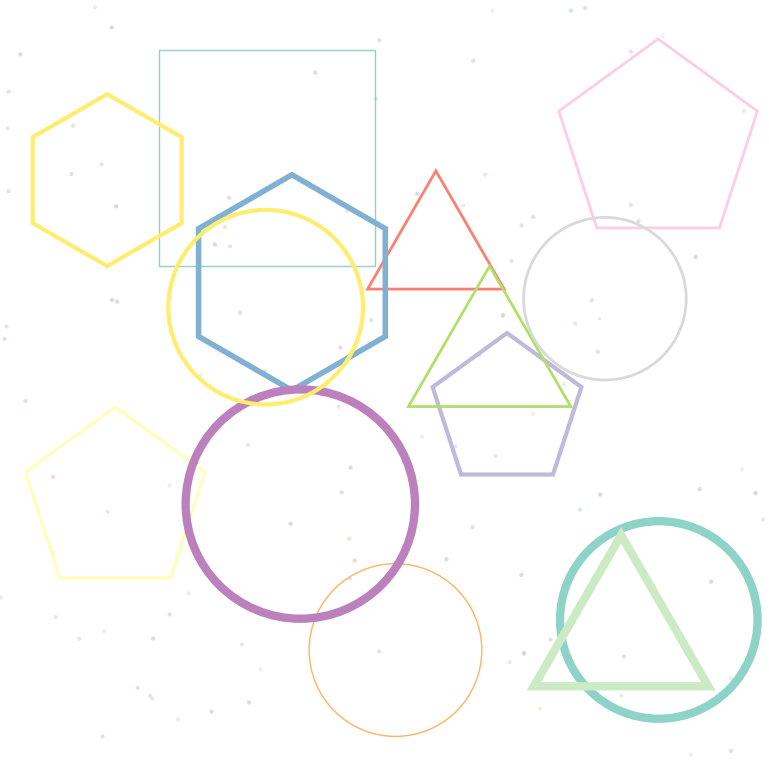[{"shape": "circle", "thickness": 3, "radius": 0.64, "center": [0.856, 0.195]}, {"shape": "square", "thickness": 0.5, "radius": 0.7, "center": [0.347, 0.795]}, {"shape": "pentagon", "thickness": 1, "radius": 0.61, "center": [0.149, 0.349]}, {"shape": "pentagon", "thickness": 1.5, "radius": 0.51, "center": [0.658, 0.466]}, {"shape": "triangle", "thickness": 1, "radius": 0.51, "center": [0.566, 0.676]}, {"shape": "hexagon", "thickness": 2, "radius": 0.7, "center": [0.379, 0.633]}, {"shape": "circle", "thickness": 0.5, "radius": 0.56, "center": [0.514, 0.156]}, {"shape": "triangle", "thickness": 1, "radius": 0.61, "center": [0.636, 0.533]}, {"shape": "pentagon", "thickness": 1, "radius": 0.68, "center": [0.855, 0.814]}, {"shape": "circle", "thickness": 1, "radius": 0.53, "center": [0.786, 0.612]}, {"shape": "circle", "thickness": 3, "radius": 0.74, "center": [0.39, 0.345]}, {"shape": "triangle", "thickness": 3, "radius": 0.65, "center": [0.807, 0.174]}, {"shape": "circle", "thickness": 1.5, "radius": 0.63, "center": [0.345, 0.601]}, {"shape": "hexagon", "thickness": 1.5, "radius": 0.56, "center": [0.139, 0.766]}]